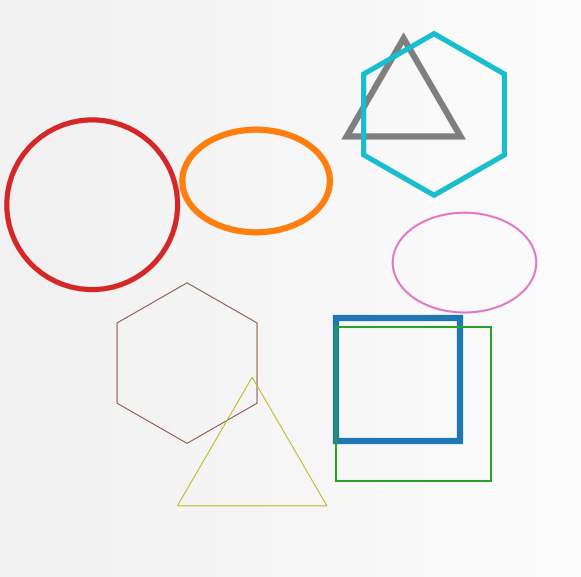[{"shape": "square", "thickness": 3, "radius": 0.53, "center": [0.684, 0.341]}, {"shape": "oval", "thickness": 3, "radius": 0.63, "center": [0.441, 0.686]}, {"shape": "square", "thickness": 1, "radius": 0.67, "center": [0.712, 0.3]}, {"shape": "circle", "thickness": 2.5, "radius": 0.73, "center": [0.159, 0.645]}, {"shape": "hexagon", "thickness": 0.5, "radius": 0.7, "center": [0.322, 0.37]}, {"shape": "oval", "thickness": 1, "radius": 0.62, "center": [0.799, 0.544]}, {"shape": "triangle", "thickness": 3, "radius": 0.57, "center": [0.694, 0.819]}, {"shape": "triangle", "thickness": 0.5, "radius": 0.74, "center": [0.434, 0.198]}, {"shape": "hexagon", "thickness": 2.5, "radius": 0.7, "center": [0.747, 0.801]}]